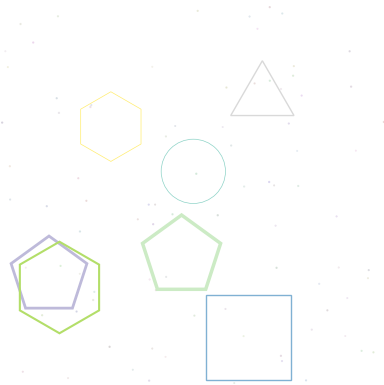[{"shape": "circle", "thickness": 0.5, "radius": 0.42, "center": [0.502, 0.555]}, {"shape": "pentagon", "thickness": 2, "radius": 0.52, "center": [0.127, 0.283]}, {"shape": "square", "thickness": 1, "radius": 0.55, "center": [0.646, 0.124]}, {"shape": "hexagon", "thickness": 1.5, "radius": 0.59, "center": [0.154, 0.253]}, {"shape": "triangle", "thickness": 1, "radius": 0.47, "center": [0.681, 0.747]}, {"shape": "pentagon", "thickness": 2.5, "radius": 0.53, "center": [0.472, 0.335]}, {"shape": "hexagon", "thickness": 0.5, "radius": 0.45, "center": [0.288, 0.671]}]